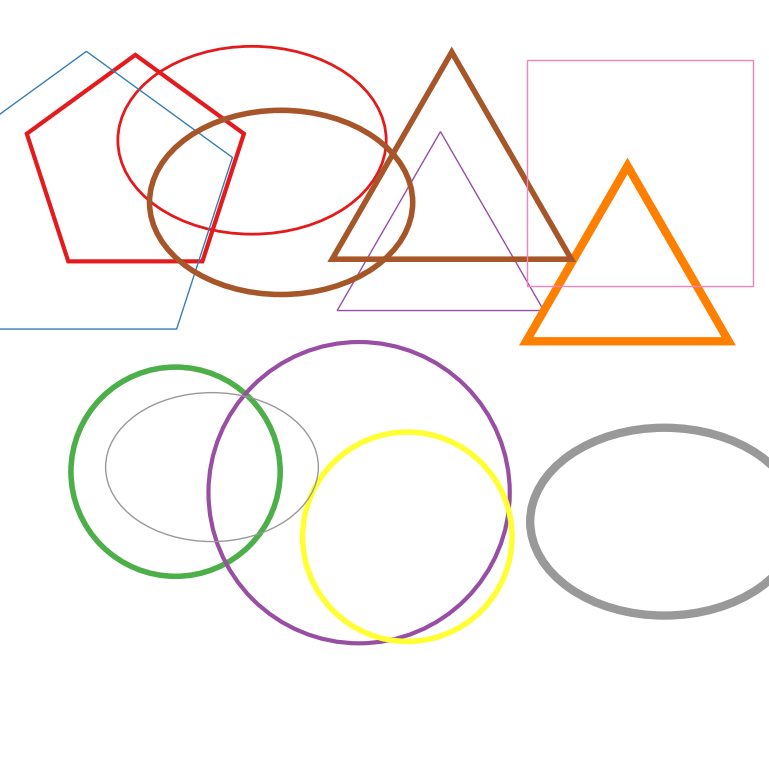[{"shape": "pentagon", "thickness": 1.5, "radius": 0.74, "center": [0.176, 0.781]}, {"shape": "oval", "thickness": 1, "radius": 0.87, "center": [0.327, 0.818]}, {"shape": "pentagon", "thickness": 0.5, "radius": 1.0, "center": [0.112, 0.734]}, {"shape": "circle", "thickness": 2, "radius": 0.68, "center": [0.228, 0.387]}, {"shape": "circle", "thickness": 1.5, "radius": 0.98, "center": [0.466, 0.36]}, {"shape": "triangle", "thickness": 0.5, "radius": 0.77, "center": [0.572, 0.674]}, {"shape": "triangle", "thickness": 3, "radius": 0.76, "center": [0.815, 0.633]}, {"shape": "circle", "thickness": 2, "radius": 0.68, "center": [0.529, 0.303]}, {"shape": "triangle", "thickness": 2, "radius": 0.9, "center": [0.587, 0.753]}, {"shape": "oval", "thickness": 2, "radius": 0.85, "center": [0.365, 0.737]}, {"shape": "square", "thickness": 0.5, "radius": 0.73, "center": [0.831, 0.775]}, {"shape": "oval", "thickness": 0.5, "radius": 0.69, "center": [0.275, 0.393]}, {"shape": "oval", "thickness": 3, "radius": 0.87, "center": [0.863, 0.323]}]